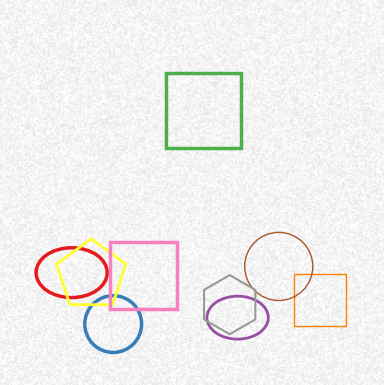[{"shape": "oval", "thickness": 2.5, "radius": 0.46, "center": [0.186, 0.292]}, {"shape": "circle", "thickness": 2.5, "radius": 0.37, "center": [0.294, 0.158]}, {"shape": "square", "thickness": 2.5, "radius": 0.48, "center": [0.528, 0.713]}, {"shape": "oval", "thickness": 2, "radius": 0.4, "center": [0.617, 0.175]}, {"shape": "square", "thickness": 1, "radius": 0.34, "center": [0.832, 0.22]}, {"shape": "pentagon", "thickness": 2, "radius": 0.47, "center": [0.237, 0.285]}, {"shape": "circle", "thickness": 1, "radius": 0.44, "center": [0.724, 0.308]}, {"shape": "square", "thickness": 2.5, "radius": 0.44, "center": [0.373, 0.284]}, {"shape": "hexagon", "thickness": 1.5, "radius": 0.38, "center": [0.597, 0.209]}]